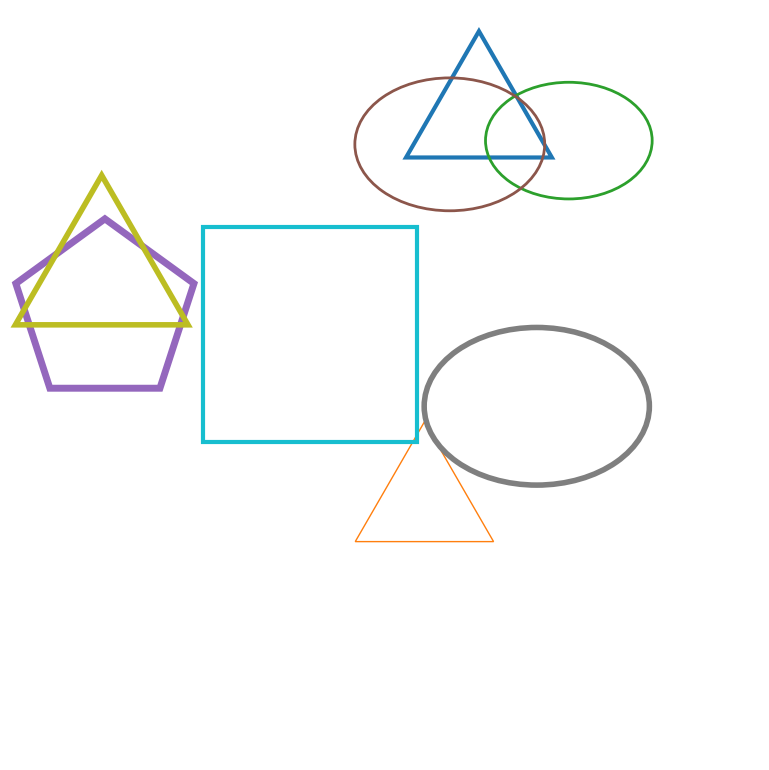[{"shape": "triangle", "thickness": 1.5, "radius": 0.55, "center": [0.622, 0.85]}, {"shape": "triangle", "thickness": 0.5, "radius": 0.52, "center": [0.551, 0.348]}, {"shape": "oval", "thickness": 1, "radius": 0.54, "center": [0.739, 0.817]}, {"shape": "pentagon", "thickness": 2.5, "radius": 0.61, "center": [0.136, 0.594]}, {"shape": "oval", "thickness": 1, "radius": 0.62, "center": [0.584, 0.813]}, {"shape": "oval", "thickness": 2, "radius": 0.73, "center": [0.697, 0.472]}, {"shape": "triangle", "thickness": 2, "radius": 0.65, "center": [0.132, 0.643]}, {"shape": "square", "thickness": 1.5, "radius": 0.7, "center": [0.402, 0.566]}]